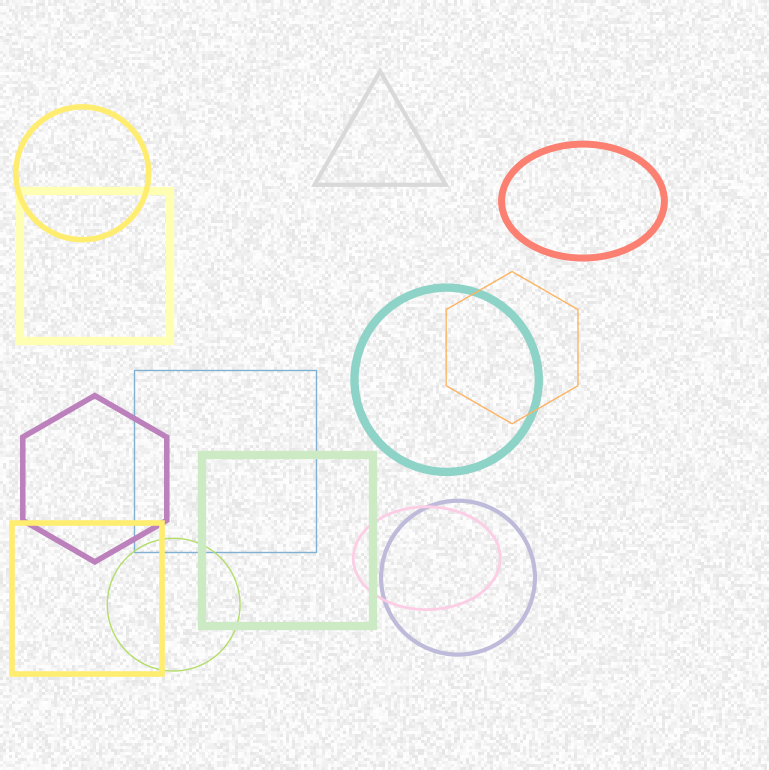[{"shape": "circle", "thickness": 3, "radius": 0.6, "center": [0.58, 0.507]}, {"shape": "square", "thickness": 3, "radius": 0.49, "center": [0.124, 0.655]}, {"shape": "circle", "thickness": 1.5, "radius": 0.5, "center": [0.595, 0.25]}, {"shape": "oval", "thickness": 2.5, "radius": 0.53, "center": [0.757, 0.739]}, {"shape": "square", "thickness": 0.5, "radius": 0.59, "center": [0.292, 0.401]}, {"shape": "hexagon", "thickness": 0.5, "radius": 0.49, "center": [0.665, 0.549]}, {"shape": "circle", "thickness": 0.5, "radius": 0.43, "center": [0.226, 0.215]}, {"shape": "oval", "thickness": 1, "radius": 0.48, "center": [0.554, 0.275]}, {"shape": "triangle", "thickness": 1.5, "radius": 0.49, "center": [0.494, 0.809]}, {"shape": "hexagon", "thickness": 2, "radius": 0.54, "center": [0.123, 0.378]}, {"shape": "square", "thickness": 3, "radius": 0.56, "center": [0.373, 0.298]}, {"shape": "square", "thickness": 2, "radius": 0.49, "center": [0.113, 0.223]}, {"shape": "circle", "thickness": 2, "radius": 0.43, "center": [0.107, 0.775]}]